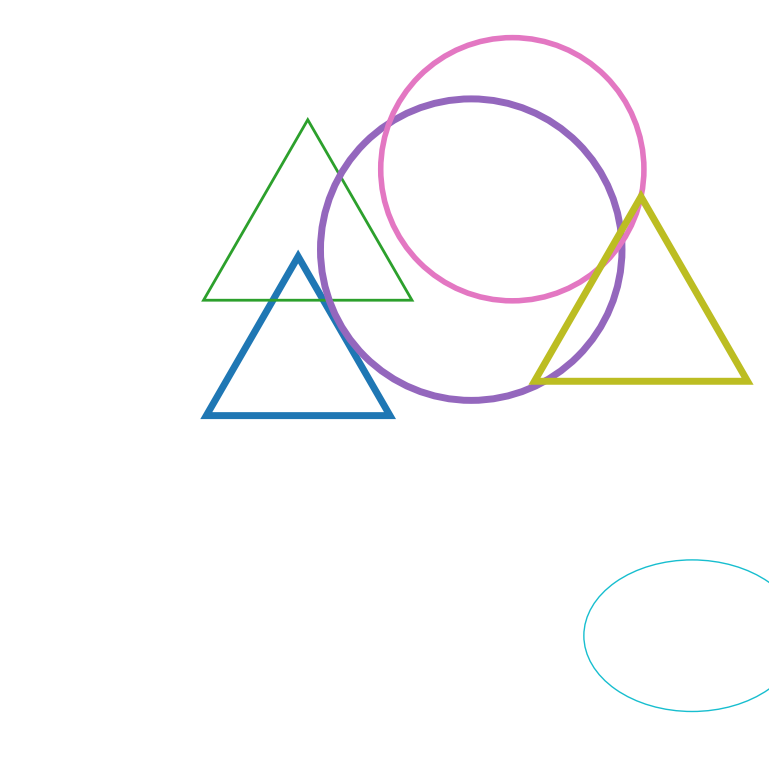[{"shape": "triangle", "thickness": 2.5, "radius": 0.69, "center": [0.387, 0.529]}, {"shape": "triangle", "thickness": 1, "radius": 0.78, "center": [0.4, 0.688]}, {"shape": "circle", "thickness": 2.5, "radius": 0.98, "center": [0.612, 0.676]}, {"shape": "circle", "thickness": 2, "radius": 0.85, "center": [0.665, 0.78]}, {"shape": "triangle", "thickness": 2.5, "radius": 0.8, "center": [0.832, 0.585]}, {"shape": "oval", "thickness": 0.5, "radius": 0.7, "center": [0.899, 0.174]}]